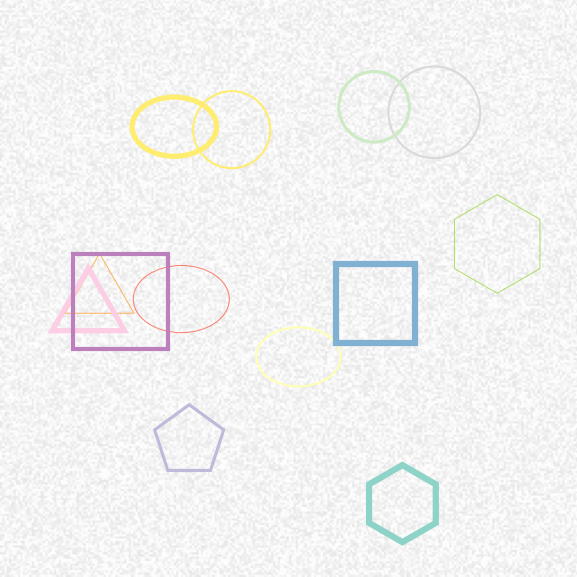[{"shape": "hexagon", "thickness": 3, "radius": 0.33, "center": [0.697, 0.127]}, {"shape": "oval", "thickness": 1, "radius": 0.37, "center": [0.517, 0.381]}, {"shape": "pentagon", "thickness": 1.5, "radius": 0.31, "center": [0.328, 0.235]}, {"shape": "oval", "thickness": 0.5, "radius": 0.42, "center": [0.314, 0.481]}, {"shape": "square", "thickness": 3, "radius": 0.34, "center": [0.65, 0.474]}, {"shape": "triangle", "thickness": 0.5, "radius": 0.35, "center": [0.172, 0.491]}, {"shape": "hexagon", "thickness": 0.5, "radius": 0.43, "center": [0.861, 0.577]}, {"shape": "triangle", "thickness": 2.5, "radius": 0.36, "center": [0.153, 0.463]}, {"shape": "circle", "thickness": 1, "radius": 0.4, "center": [0.752, 0.805]}, {"shape": "square", "thickness": 2, "radius": 0.41, "center": [0.209, 0.477]}, {"shape": "circle", "thickness": 1.5, "radius": 0.31, "center": [0.648, 0.814]}, {"shape": "oval", "thickness": 2.5, "radius": 0.37, "center": [0.302, 0.78]}, {"shape": "circle", "thickness": 1, "radius": 0.33, "center": [0.401, 0.775]}]